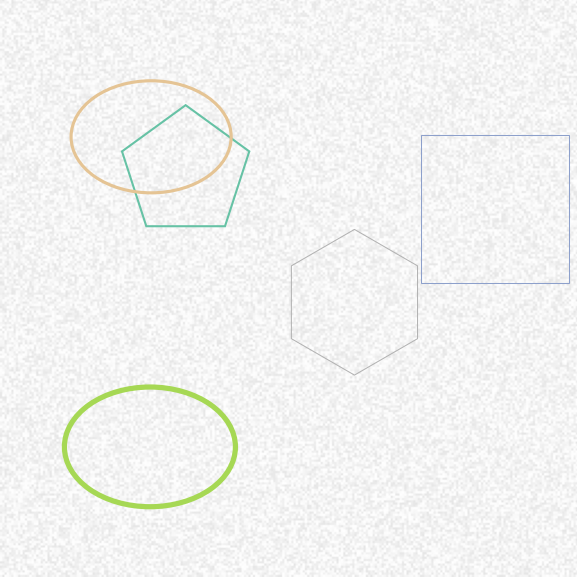[{"shape": "pentagon", "thickness": 1, "radius": 0.58, "center": [0.321, 0.701]}, {"shape": "square", "thickness": 0.5, "radius": 0.64, "center": [0.857, 0.637]}, {"shape": "oval", "thickness": 2.5, "radius": 0.74, "center": [0.26, 0.225]}, {"shape": "oval", "thickness": 1.5, "radius": 0.69, "center": [0.262, 0.762]}, {"shape": "hexagon", "thickness": 0.5, "radius": 0.63, "center": [0.614, 0.476]}]